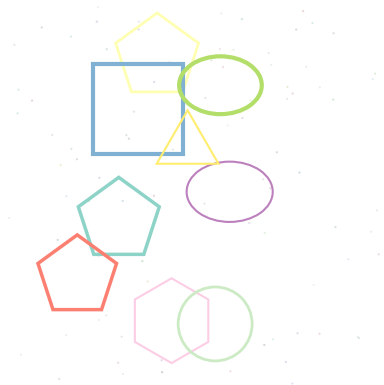[{"shape": "pentagon", "thickness": 2.5, "radius": 0.55, "center": [0.309, 0.429]}, {"shape": "pentagon", "thickness": 2, "radius": 0.57, "center": [0.408, 0.853]}, {"shape": "pentagon", "thickness": 2.5, "radius": 0.54, "center": [0.201, 0.283]}, {"shape": "square", "thickness": 3, "radius": 0.58, "center": [0.359, 0.717]}, {"shape": "oval", "thickness": 3, "radius": 0.54, "center": [0.573, 0.779]}, {"shape": "hexagon", "thickness": 1.5, "radius": 0.55, "center": [0.446, 0.167]}, {"shape": "oval", "thickness": 1.5, "radius": 0.56, "center": [0.597, 0.502]}, {"shape": "circle", "thickness": 2, "radius": 0.48, "center": [0.559, 0.159]}, {"shape": "triangle", "thickness": 1.5, "radius": 0.46, "center": [0.487, 0.621]}]